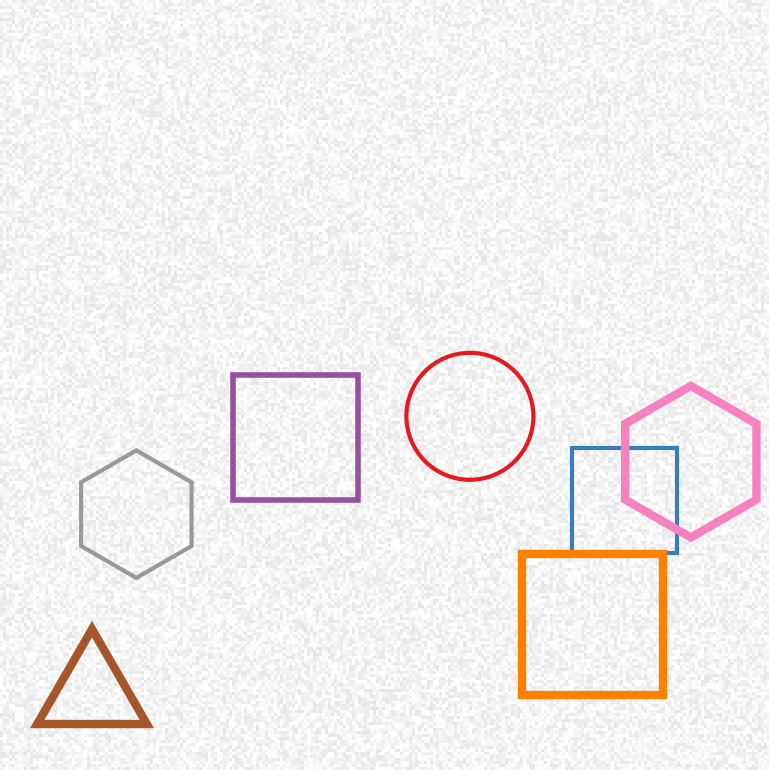[{"shape": "circle", "thickness": 1.5, "radius": 0.41, "center": [0.61, 0.459]}, {"shape": "square", "thickness": 1.5, "radius": 0.34, "center": [0.811, 0.35]}, {"shape": "square", "thickness": 2, "radius": 0.41, "center": [0.384, 0.432]}, {"shape": "square", "thickness": 3, "radius": 0.46, "center": [0.77, 0.188]}, {"shape": "triangle", "thickness": 3, "radius": 0.41, "center": [0.12, 0.101]}, {"shape": "hexagon", "thickness": 3, "radius": 0.49, "center": [0.897, 0.4]}, {"shape": "hexagon", "thickness": 1.5, "radius": 0.41, "center": [0.177, 0.332]}]